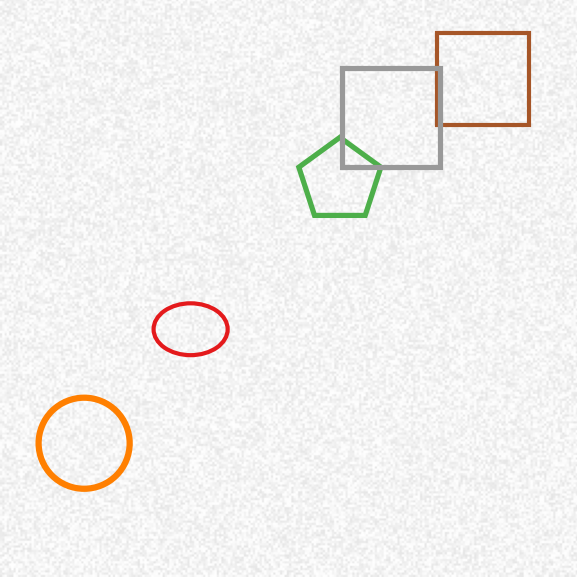[{"shape": "oval", "thickness": 2, "radius": 0.32, "center": [0.33, 0.429]}, {"shape": "pentagon", "thickness": 2.5, "radius": 0.37, "center": [0.589, 0.687]}, {"shape": "circle", "thickness": 3, "radius": 0.39, "center": [0.146, 0.232]}, {"shape": "square", "thickness": 2, "radius": 0.4, "center": [0.836, 0.862]}, {"shape": "square", "thickness": 2.5, "radius": 0.43, "center": [0.677, 0.796]}]